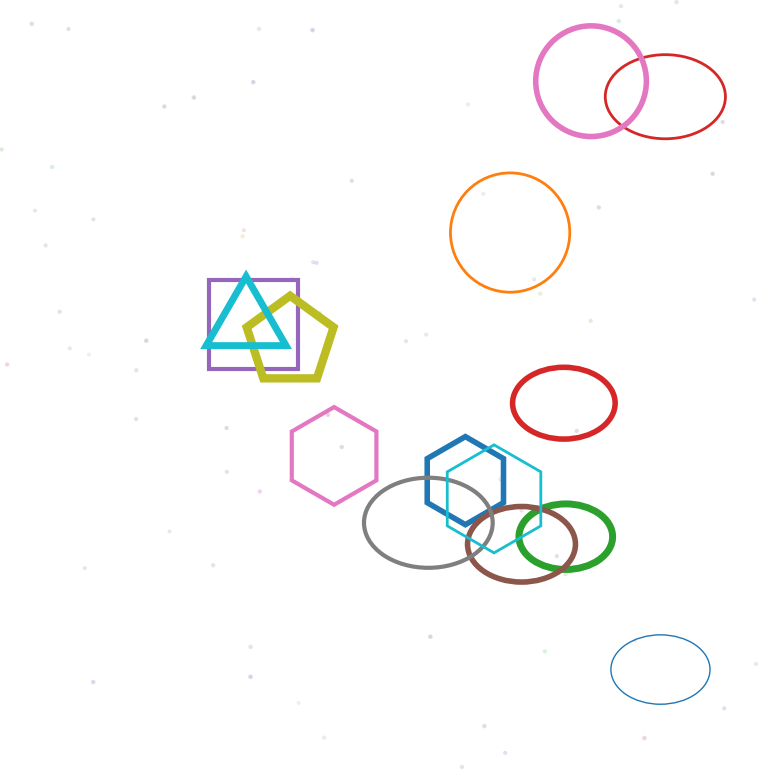[{"shape": "hexagon", "thickness": 2, "radius": 0.29, "center": [0.604, 0.376]}, {"shape": "oval", "thickness": 0.5, "radius": 0.32, "center": [0.858, 0.13]}, {"shape": "circle", "thickness": 1, "radius": 0.39, "center": [0.663, 0.698]}, {"shape": "oval", "thickness": 2.5, "radius": 0.3, "center": [0.735, 0.303]}, {"shape": "oval", "thickness": 1, "radius": 0.39, "center": [0.864, 0.874]}, {"shape": "oval", "thickness": 2, "radius": 0.33, "center": [0.732, 0.476]}, {"shape": "square", "thickness": 1.5, "radius": 0.29, "center": [0.329, 0.579]}, {"shape": "oval", "thickness": 2, "radius": 0.35, "center": [0.677, 0.293]}, {"shape": "hexagon", "thickness": 1.5, "radius": 0.32, "center": [0.434, 0.408]}, {"shape": "circle", "thickness": 2, "radius": 0.36, "center": [0.768, 0.895]}, {"shape": "oval", "thickness": 1.5, "radius": 0.42, "center": [0.556, 0.321]}, {"shape": "pentagon", "thickness": 3, "radius": 0.3, "center": [0.377, 0.557]}, {"shape": "hexagon", "thickness": 1, "radius": 0.35, "center": [0.642, 0.352]}, {"shape": "triangle", "thickness": 2.5, "radius": 0.3, "center": [0.32, 0.581]}]